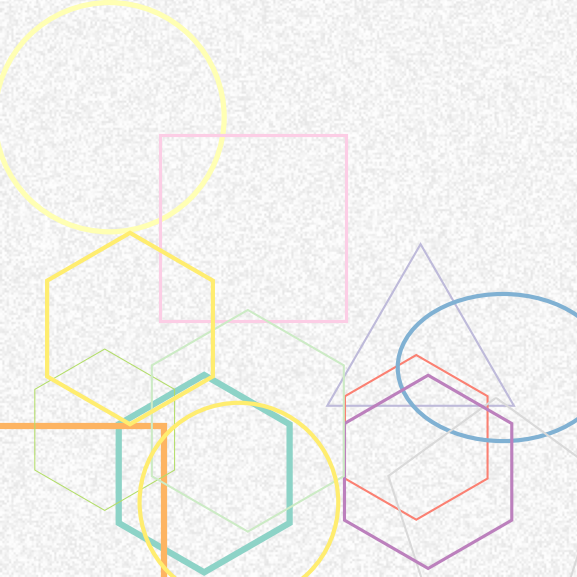[{"shape": "hexagon", "thickness": 3, "radius": 0.85, "center": [0.354, 0.179]}, {"shape": "circle", "thickness": 2.5, "radius": 0.99, "center": [0.19, 0.796]}, {"shape": "triangle", "thickness": 1, "radius": 0.93, "center": [0.728, 0.39]}, {"shape": "hexagon", "thickness": 1, "radius": 0.71, "center": [0.721, 0.242]}, {"shape": "oval", "thickness": 2, "radius": 0.91, "center": [0.871, 0.363]}, {"shape": "square", "thickness": 3, "radius": 0.72, "center": [0.141, 0.118]}, {"shape": "hexagon", "thickness": 0.5, "radius": 0.7, "center": [0.181, 0.255]}, {"shape": "square", "thickness": 1.5, "radius": 0.8, "center": [0.438, 0.604]}, {"shape": "pentagon", "thickness": 1, "radius": 0.98, "center": [0.859, 0.114]}, {"shape": "hexagon", "thickness": 1.5, "radius": 0.84, "center": [0.741, 0.182]}, {"shape": "hexagon", "thickness": 1, "radius": 0.96, "center": [0.429, 0.27]}, {"shape": "circle", "thickness": 2, "radius": 0.86, "center": [0.414, 0.13]}, {"shape": "hexagon", "thickness": 2, "radius": 0.83, "center": [0.225, 0.43]}]